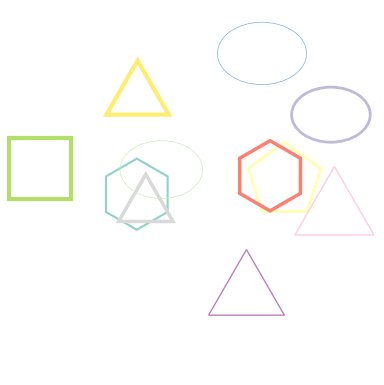[{"shape": "hexagon", "thickness": 1.5, "radius": 0.46, "center": [0.355, 0.496]}, {"shape": "pentagon", "thickness": 2, "radius": 0.5, "center": [0.739, 0.531]}, {"shape": "oval", "thickness": 2, "radius": 0.51, "center": [0.86, 0.702]}, {"shape": "hexagon", "thickness": 2.5, "radius": 0.46, "center": [0.701, 0.543]}, {"shape": "oval", "thickness": 0.5, "radius": 0.58, "center": [0.681, 0.861]}, {"shape": "square", "thickness": 3, "radius": 0.4, "center": [0.104, 0.562]}, {"shape": "triangle", "thickness": 1, "radius": 0.59, "center": [0.869, 0.449]}, {"shape": "triangle", "thickness": 2.5, "radius": 0.41, "center": [0.379, 0.466]}, {"shape": "triangle", "thickness": 1, "radius": 0.57, "center": [0.64, 0.238]}, {"shape": "oval", "thickness": 0.5, "radius": 0.54, "center": [0.419, 0.56]}, {"shape": "triangle", "thickness": 3, "radius": 0.47, "center": [0.357, 0.749]}]